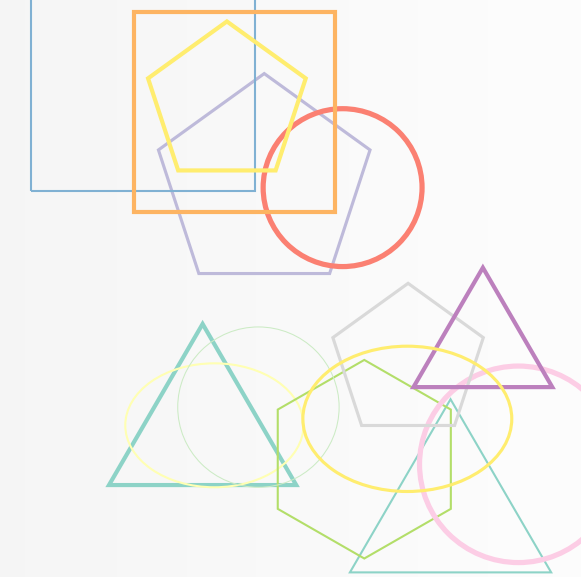[{"shape": "triangle", "thickness": 1, "radius": 1.0, "center": [0.775, 0.108]}, {"shape": "triangle", "thickness": 2, "radius": 0.93, "center": [0.349, 0.252]}, {"shape": "oval", "thickness": 1, "radius": 0.77, "center": [0.369, 0.263]}, {"shape": "pentagon", "thickness": 1.5, "radius": 0.96, "center": [0.455, 0.68]}, {"shape": "circle", "thickness": 2.5, "radius": 0.68, "center": [0.589, 0.674]}, {"shape": "square", "thickness": 1, "radius": 0.96, "center": [0.246, 0.861]}, {"shape": "square", "thickness": 2, "radius": 0.87, "center": [0.404, 0.805]}, {"shape": "hexagon", "thickness": 1, "radius": 0.86, "center": [0.627, 0.204]}, {"shape": "circle", "thickness": 2.5, "radius": 0.85, "center": [0.892, 0.195]}, {"shape": "pentagon", "thickness": 1.5, "radius": 0.68, "center": [0.702, 0.372]}, {"shape": "triangle", "thickness": 2, "radius": 0.69, "center": [0.831, 0.398]}, {"shape": "circle", "thickness": 0.5, "radius": 0.69, "center": [0.445, 0.294]}, {"shape": "pentagon", "thickness": 2, "radius": 0.71, "center": [0.39, 0.819]}, {"shape": "oval", "thickness": 1.5, "radius": 0.9, "center": [0.701, 0.274]}]